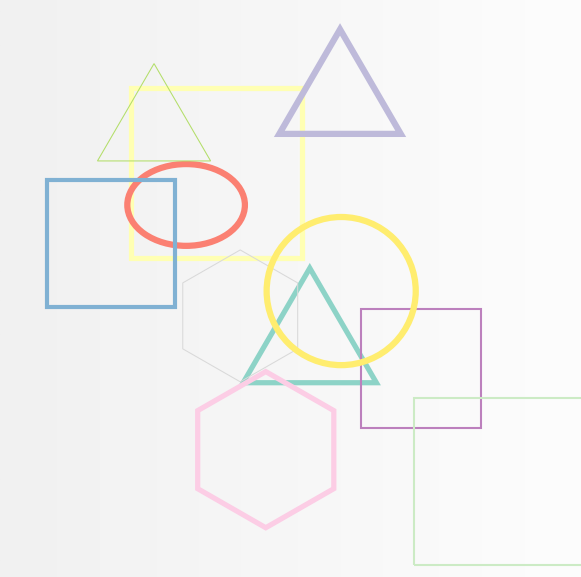[{"shape": "triangle", "thickness": 2.5, "radius": 0.66, "center": [0.533, 0.403]}, {"shape": "square", "thickness": 2.5, "radius": 0.73, "center": [0.373, 0.7]}, {"shape": "triangle", "thickness": 3, "radius": 0.6, "center": [0.585, 0.828]}, {"shape": "oval", "thickness": 3, "radius": 0.51, "center": [0.32, 0.644]}, {"shape": "square", "thickness": 2, "radius": 0.55, "center": [0.191, 0.578]}, {"shape": "triangle", "thickness": 0.5, "radius": 0.56, "center": [0.265, 0.777]}, {"shape": "hexagon", "thickness": 2.5, "radius": 0.68, "center": [0.457, 0.221]}, {"shape": "hexagon", "thickness": 0.5, "radius": 0.57, "center": [0.413, 0.452]}, {"shape": "square", "thickness": 1, "radius": 0.51, "center": [0.725, 0.361]}, {"shape": "square", "thickness": 1, "radius": 0.73, "center": [0.857, 0.165]}, {"shape": "circle", "thickness": 3, "radius": 0.64, "center": [0.587, 0.495]}]